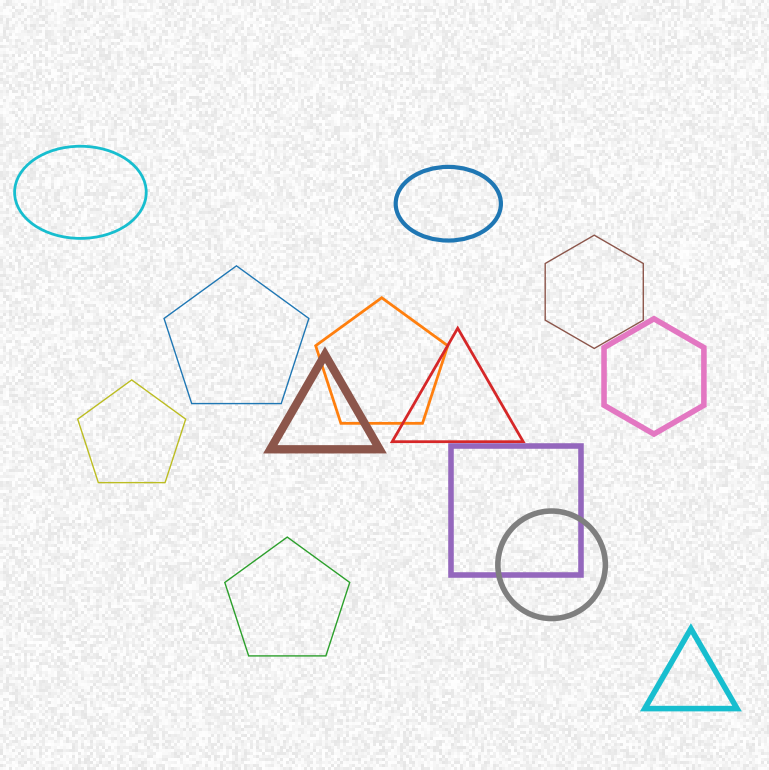[{"shape": "oval", "thickness": 1.5, "radius": 0.34, "center": [0.582, 0.735]}, {"shape": "pentagon", "thickness": 0.5, "radius": 0.49, "center": [0.307, 0.556]}, {"shape": "pentagon", "thickness": 1, "radius": 0.45, "center": [0.496, 0.523]}, {"shape": "pentagon", "thickness": 0.5, "radius": 0.43, "center": [0.373, 0.217]}, {"shape": "triangle", "thickness": 1, "radius": 0.49, "center": [0.594, 0.475]}, {"shape": "square", "thickness": 2, "radius": 0.42, "center": [0.67, 0.337]}, {"shape": "hexagon", "thickness": 0.5, "radius": 0.37, "center": [0.772, 0.621]}, {"shape": "triangle", "thickness": 3, "radius": 0.41, "center": [0.422, 0.457]}, {"shape": "hexagon", "thickness": 2, "radius": 0.37, "center": [0.849, 0.511]}, {"shape": "circle", "thickness": 2, "radius": 0.35, "center": [0.716, 0.267]}, {"shape": "pentagon", "thickness": 0.5, "radius": 0.37, "center": [0.171, 0.433]}, {"shape": "triangle", "thickness": 2, "radius": 0.35, "center": [0.897, 0.114]}, {"shape": "oval", "thickness": 1, "radius": 0.43, "center": [0.104, 0.75]}]